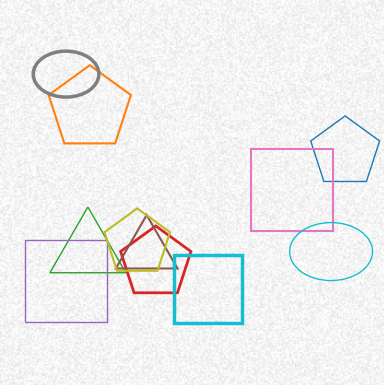[{"shape": "pentagon", "thickness": 1, "radius": 0.47, "center": [0.897, 0.605]}, {"shape": "pentagon", "thickness": 1.5, "radius": 0.56, "center": [0.233, 0.718]}, {"shape": "triangle", "thickness": 1, "radius": 0.57, "center": [0.228, 0.348]}, {"shape": "pentagon", "thickness": 2, "radius": 0.48, "center": [0.405, 0.317]}, {"shape": "square", "thickness": 1, "radius": 0.53, "center": [0.171, 0.269]}, {"shape": "triangle", "thickness": 1.5, "radius": 0.46, "center": [0.381, 0.349]}, {"shape": "square", "thickness": 1.5, "radius": 0.54, "center": [0.758, 0.506]}, {"shape": "oval", "thickness": 2.5, "radius": 0.43, "center": [0.172, 0.808]}, {"shape": "pentagon", "thickness": 1.5, "radius": 0.45, "center": [0.357, 0.369]}, {"shape": "square", "thickness": 2.5, "radius": 0.44, "center": [0.541, 0.249]}, {"shape": "oval", "thickness": 1, "radius": 0.54, "center": [0.86, 0.347]}]